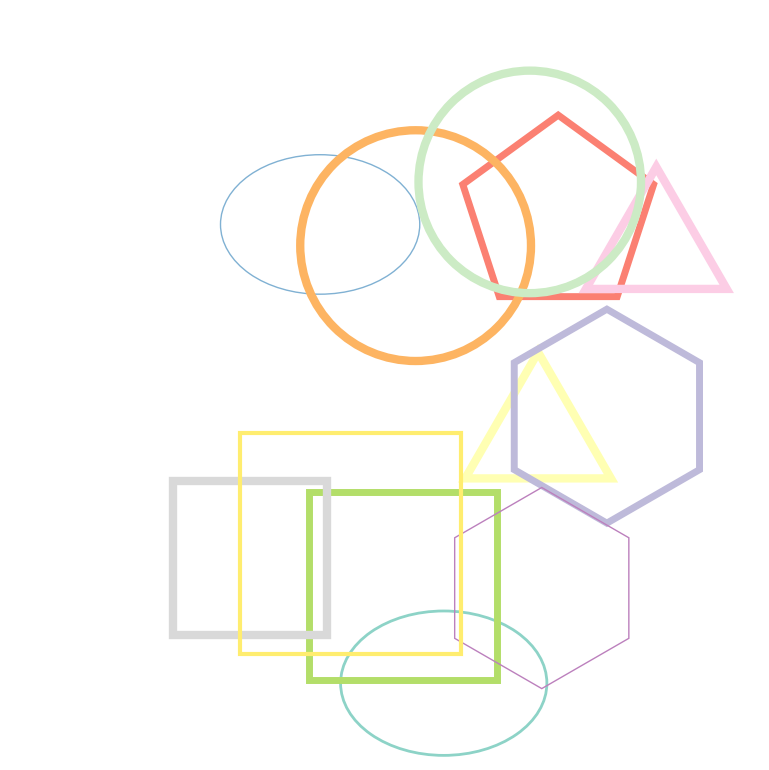[{"shape": "oval", "thickness": 1, "radius": 0.67, "center": [0.576, 0.113]}, {"shape": "triangle", "thickness": 3, "radius": 0.55, "center": [0.699, 0.433]}, {"shape": "hexagon", "thickness": 2.5, "radius": 0.69, "center": [0.788, 0.46]}, {"shape": "pentagon", "thickness": 2.5, "radius": 0.65, "center": [0.725, 0.72]}, {"shape": "oval", "thickness": 0.5, "radius": 0.65, "center": [0.416, 0.709]}, {"shape": "circle", "thickness": 3, "radius": 0.75, "center": [0.54, 0.681]}, {"shape": "square", "thickness": 2.5, "radius": 0.61, "center": [0.524, 0.239]}, {"shape": "triangle", "thickness": 3, "radius": 0.53, "center": [0.852, 0.678]}, {"shape": "square", "thickness": 3, "radius": 0.5, "center": [0.325, 0.275]}, {"shape": "hexagon", "thickness": 0.5, "radius": 0.65, "center": [0.704, 0.236]}, {"shape": "circle", "thickness": 3, "radius": 0.72, "center": [0.688, 0.764]}, {"shape": "square", "thickness": 1.5, "radius": 0.72, "center": [0.455, 0.294]}]